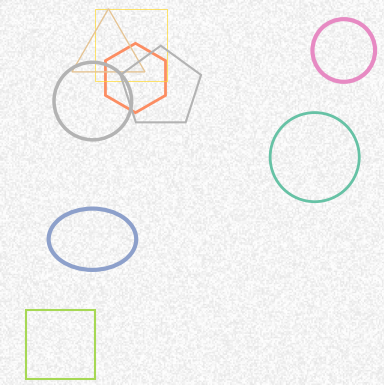[{"shape": "circle", "thickness": 2, "radius": 0.58, "center": [0.817, 0.592]}, {"shape": "hexagon", "thickness": 2, "radius": 0.45, "center": [0.352, 0.797]}, {"shape": "oval", "thickness": 3, "radius": 0.57, "center": [0.24, 0.379]}, {"shape": "circle", "thickness": 3, "radius": 0.41, "center": [0.893, 0.869]}, {"shape": "square", "thickness": 1.5, "radius": 0.45, "center": [0.156, 0.105]}, {"shape": "square", "thickness": 0.5, "radius": 0.47, "center": [0.34, 0.883]}, {"shape": "triangle", "thickness": 1, "radius": 0.55, "center": [0.282, 0.868]}, {"shape": "circle", "thickness": 2.5, "radius": 0.5, "center": [0.241, 0.738]}, {"shape": "pentagon", "thickness": 1.5, "radius": 0.55, "center": [0.418, 0.771]}]